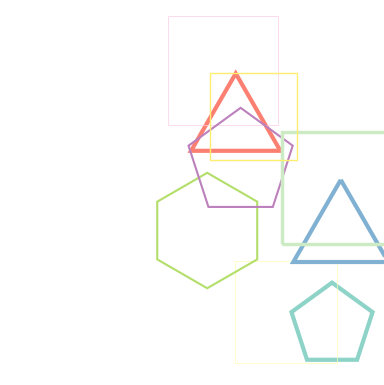[{"shape": "pentagon", "thickness": 3, "radius": 0.55, "center": [0.862, 0.155]}, {"shape": "square", "thickness": 0.5, "radius": 0.66, "center": [0.742, 0.189]}, {"shape": "triangle", "thickness": 3, "radius": 0.67, "center": [0.612, 0.675]}, {"shape": "triangle", "thickness": 3, "radius": 0.71, "center": [0.885, 0.391]}, {"shape": "hexagon", "thickness": 1.5, "radius": 0.75, "center": [0.538, 0.401]}, {"shape": "square", "thickness": 0.5, "radius": 0.71, "center": [0.579, 0.817]}, {"shape": "pentagon", "thickness": 1.5, "radius": 0.71, "center": [0.625, 0.578]}, {"shape": "square", "thickness": 2.5, "radius": 0.73, "center": [0.878, 0.511]}, {"shape": "square", "thickness": 1, "radius": 0.56, "center": [0.659, 0.698]}]